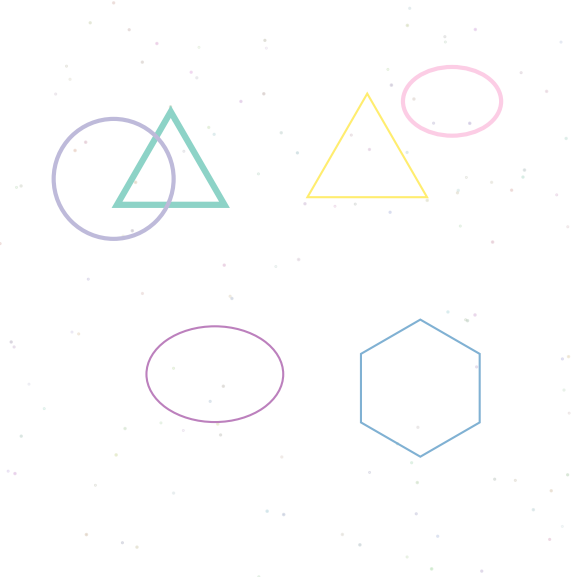[{"shape": "triangle", "thickness": 3, "radius": 0.54, "center": [0.296, 0.698]}, {"shape": "circle", "thickness": 2, "radius": 0.52, "center": [0.197, 0.689]}, {"shape": "hexagon", "thickness": 1, "radius": 0.59, "center": [0.728, 0.327]}, {"shape": "oval", "thickness": 2, "radius": 0.43, "center": [0.783, 0.824]}, {"shape": "oval", "thickness": 1, "radius": 0.59, "center": [0.372, 0.351]}, {"shape": "triangle", "thickness": 1, "radius": 0.6, "center": [0.636, 0.717]}]